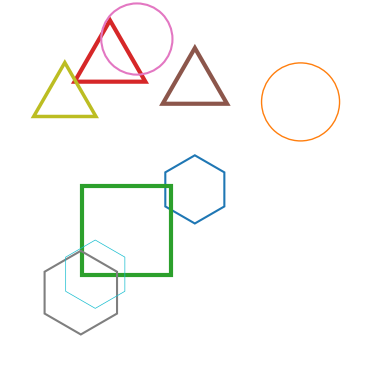[{"shape": "hexagon", "thickness": 1.5, "radius": 0.44, "center": [0.506, 0.508]}, {"shape": "circle", "thickness": 1, "radius": 0.51, "center": [0.781, 0.735]}, {"shape": "square", "thickness": 3, "radius": 0.58, "center": [0.33, 0.402]}, {"shape": "triangle", "thickness": 3, "radius": 0.53, "center": [0.286, 0.841]}, {"shape": "triangle", "thickness": 3, "radius": 0.48, "center": [0.506, 0.779]}, {"shape": "circle", "thickness": 1.5, "radius": 0.46, "center": [0.355, 0.899]}, {"shape": "hexagon", "thickness": 1.5, "radius": 0.54, "center": [0.21, 0.24]}, {"shape": "triangle", "thickness": 2.5, "radius": 0.47, "center": [0.168, 0.744]}, {"shape": "hexagon", "thickness": 0.5, "radius": 0.44, "center": [0.247, 0.288]}]